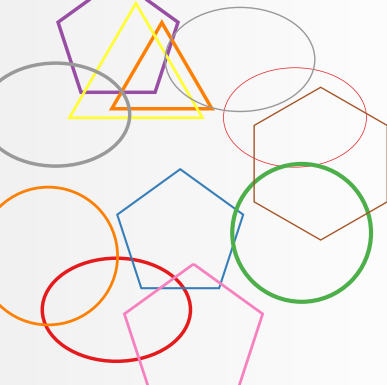[{"shape": "oval", "thickness": 2.5, "radius": 0.96, "center": [0.3, 0.195]}, {"shape": "oval", "thickness": 0.5, "radius": 0.92, "center": [0.761, 0.695]}, {"shape": "pentagon", "thickness": 1.5, "radius": 0.85, "center": [0.465, 0.39]}, {"shape": "circle", "thickness": 3, "radius": 0.9, "center": [0.778, 0.395]}, {"shape": "pentagon", "thickness": 2.5, "radius": 0.81, "center": [0.305, 0.892]}, {"shape": "triangle", "thickness": 2.5, "radius": 0.75, "center": [0.418, 0.792]}, {"shape": "circle", "thickness": 2, "radius": 0.89, "center": [0.124, 0.335]}, {"shape": "triangle", "thickness": 2, "radius": 0.99, "center": [0.351, 0.793]}, {"shape": "hexagon", "thickness": 1, "radius": 0.99, "center": [0.828, 0.575]}, {"shape": "pentagon", "thickness": 2, "radius": 0.94, "center": [0.499, 0.127]}, {"shape": "oval", "thickness": 2.5, "radius": 0.96, "center": [0.144, 0.702]}, {"shape": "oval", "thickness": 1, "radius": 0.97, "center": [0.619, 0.846]}]